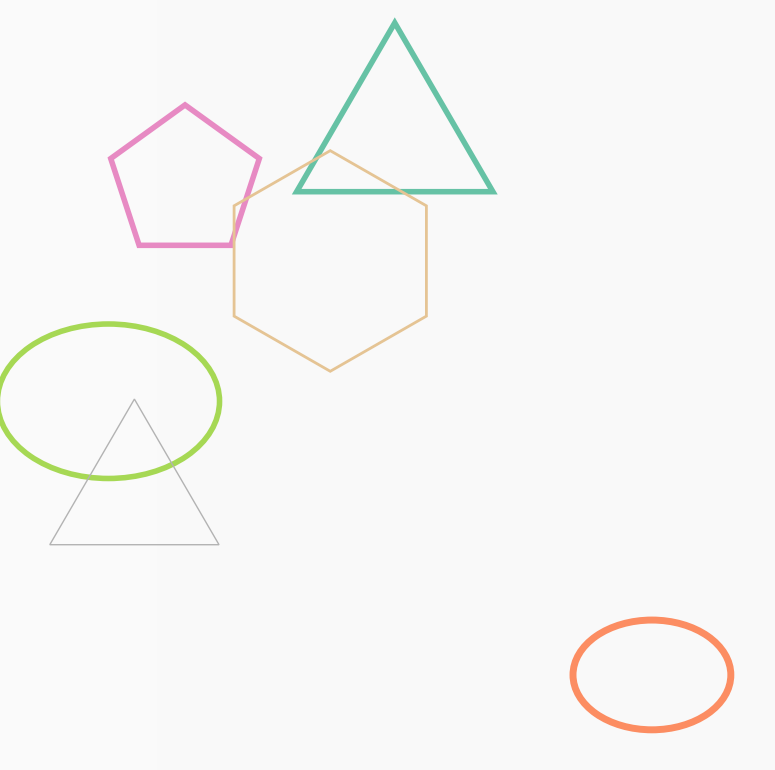[{"shape": "triangle", "thickness": 2, "radius": 0.73, "center": [0.509, 0.824]}, {"shape": "oval", "thickness": 2.5, "radius": 0.51, "center": [0.841, 0.123]}, {"shape": "pentagon", "thickness": 2, "radius": 0.5, "center": [0.239, 0.763]}, {"shape": "oval", "thickness": 2, "radius": 0.72, "center": [0.14, 0.479]}, {"shape": "hexagon", "thickness": 1, "radius": 0.72, "center": [0.426, 0.661]}, {"shape": "triangle", "thickness": 0.5, "radius": 0.63, "center": [0.173, 0.356]}]